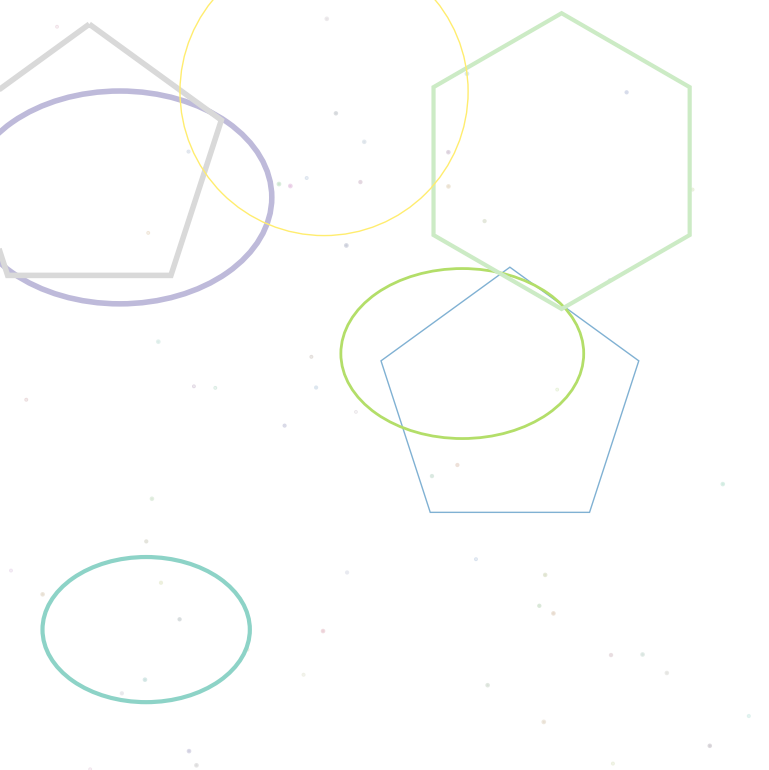[{"shape": "oval", "thickness": 1.5, "radius": 0.67, "center": [0.19, 0.182]}, {"shape": "oval", "thickness": 2, "radius": 0.99, "center": [0.156, 0.744]}, {"shape": "pentagon", "thickness": 0.5, "radius": 0.88, "center": [0.662, 0.477]}, {"shape": "oval", "thickness": 1, "radius": 0.79, "center": [0.6, 0.541]}, {"shape": "pentagon", "thickness": 2, "radius": 0.9, "center": [0.116, 0.788]}, {"shape": "hexagon", "thickness": 1.5, "radius": 0.96, "center": [0.729, 0.791]}, {"shape": "circle", "thickness": 0.5, "radius": 0.94, "center": [0.421, 0.881]}]